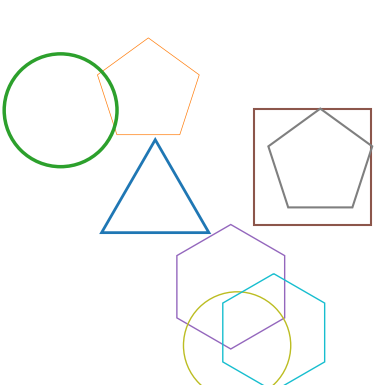[{"shape": "triangle", "thickness": 2, "radius": 0.8, "center": [0.403, 0.476]}, {"shape": "pentagon", "thickness": 0.5, "radius": 0.69, "center": [0.385, 0.763]}, {"shape": "circle", "thickness": 2.5, "radius": 0.73, "center": [0.157, 0.714]}, {"shape": "hexagon", "thickness": 1, "radius": 0.81, "center": [0.599, 0.255]}, {"shape": "square", "thickness": 1.5, "radius": 0.76, "center": [0.812, 0.566]}, {"shape": "pentagon", "thickness": 1.5, "radius": 0.71, "center": [0.832, 0.576]}, {"shape": "circle", "thickness": 1, "radius": 0.7, "center": [0.616, 0.103]}, {"shape": "hexagon", "thickness": 1, "radius": 0.76, "center": [0.711, 0.136]}]